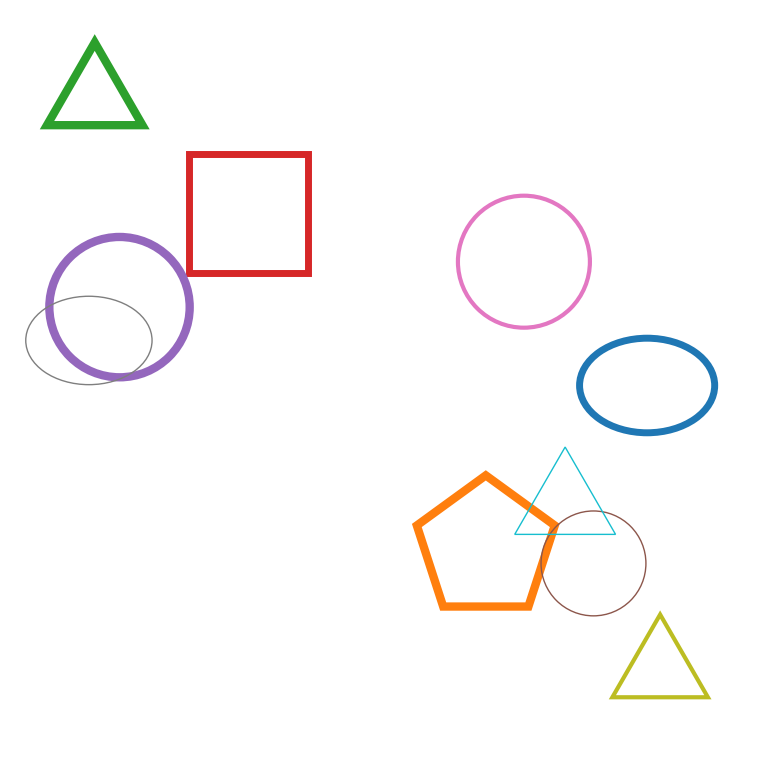[{"shape": "oval", "thickness": 2.5, "radius": 0.44, "center": [0.84, 0.499]}, {"shape": "pentagon", "thickness": 3, "radius": 0.47, "center": [0.631, 0.288]}, {"shape": "triangle", "thickness": 3, "radius": 0.36, "center": [0.123, 0.873]}, {"shape": "square", "thickness": 2.5, "radius": 0.39, "center": [0.322, 0.723]}, {"shape": "circle", "thickness": 3, "radius": 0.46, "center": [0.155, 0.601]}, {"shape": "circle", "thickness": 0.5, "radius": 0.34, "center": [0.771, 0.268]}, {"shape": "circle", "thickness": 1.5, "radius": 0.43, "center": [0.68, 0.66]}, {"shape": "oval", "thickness": 0.5, "radius": 0.41, "center": [0.115, 0.558]}, {"shape": "triangle", "thickness": 1.5, "radius": 0.36, "center": [0.857, 0.13]}, {"shape": "triangle", "thickness": 0.5, "radius": 0.38, "center": [0.734, 0.344]}]